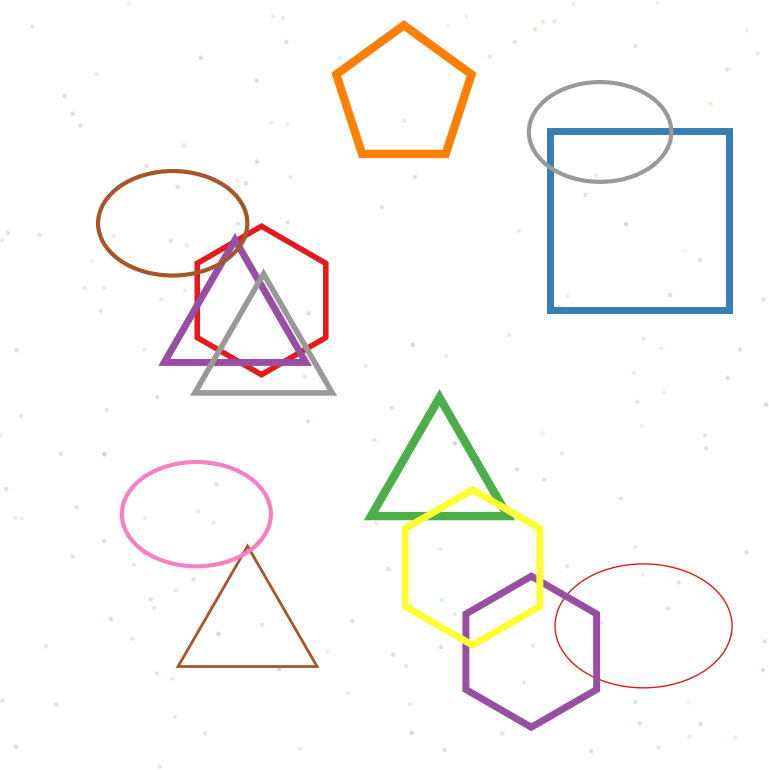[{"shape": "oval", "thickness": 0.5, "radius": 0.57, "center": [0.836, 0.187]}, {"shape": "hexagon", "thickness": 2, "radius": 0.48, "center": [0.34, 0.61]}, {"shape": "square", "thickness": 2.5, "radius": 0.58, "center": [0.83, 0.714]}, {"shape": "triangle", "thickness": 3, "radius": 0.51, "center": [0.571, 0.381]}, {"shape": "triangle", "thickness": 2.5, "radius": 0.53, "center": [0.305, 0.582]}, {"shape": "hexagon", "thickness": 2.5, "radius": 0.49, "center": [0.69, 0.154]}, {"shape": "pentagon", "thickness": 3, "radius": 0.46, "center": [0.525, 0.875]}, {"shape": "hexagon", "thickness": 2.5, "radius": 0.5, "center": [0.614, 0.263]}, {"shape": "oval", "thickness": 1.5, "radius": 0.48, "center": [0.224, 0.71]}, {"shape": "triangle", "thickness": 1, "radius": 0.52, "center": [0.322, 0.186]}, {"shape": "oval", "thickness": 1.5, "radius": 0.48, "center": [0.255, 0.332]}, {"shape": "oval", "thickness": 1.5, "radius": 0.46, "center": [0.779, 0.829]}, {"shape": "triangle", "thickness": 2, "radius": 0.52, "center": [0.342, 0.541]}]